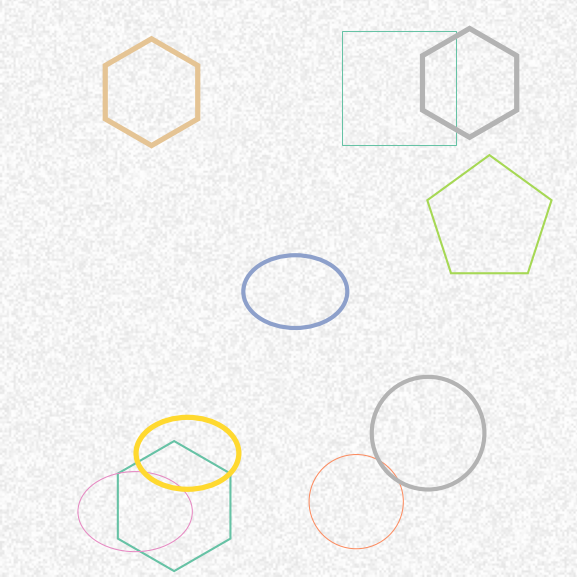[{"shape": "square", "thickness": 0.5, "radius": 0.49, "center": [0.691, 0.846]}, {"shape": "hexagon", "thickness": 1, "radius": 0.56, "center": [0.302, 0.123]}, {"shape": "circle", "thickness": 0.5, "radius": 0.41, "center": [0.617, 0.13]}, {"shape": "oval", "thickness": 2, "radius": 0.45, "center": [0.511, 0.494]}, {"shape": "oval", "thickness": 0.5, "radius": 0.5, "center": [0.234, 0.113]}, {"shape": "pentagon", "thickness": 1, "radius": 0.57, "center": [0.847, 0.617]}, {"shape": "oval", "thickness": 2.5, "radius": 0.44, "center": [0.325, 0.214]}, {"shape": "hexagon", "thickness": 2.5, "radius": 0.46, "center": [0.262, 0.839]}, {"shape": "circle", "thickness": 2, "radius": 0.49, "center": [0.741, 0.249]}, {"shape": "hexagon", "thickness": 2.5, "radius": 0.47, "center": [0.813, 0.856]}]